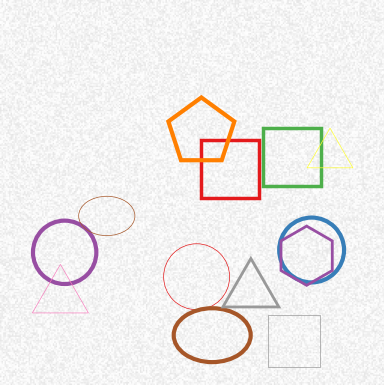[{"shape": "circle", "thickness": 0.5, "radius": 0.43, "center": [0.511, 0.281]}, {"shape": "square", "thickness": 2.5, "radius": 0.38, "center": [0.598, 0.561]}, {"shape": "circle", "thickness": 3, "radius": 0.42, "center": [0.809, 0.351]}, {"shape": "square", "thickness": 2.5, "radius": 0.38, "center": [0.759, 0.592]}, {"shape": "circle", "thickness": 3, "radius": 0.41, "center": [0.168, 0.345]}, {"shape": "hexagon", "thickness": 2, "radius": 0.38, "center": [0.796, 0.336]}, {"shape": "pentagon", "thickness": 3, "radius": 0.45, "center": [0.523, 0.657]}, {"shape": "triangle", "thickness": 0.5, "radius": 0.34, "center": [0.857, 0.598]}, {"shape": "oval", "thickness": 3, "radius": 0.5, "center": [0.551, 0.129]}, {"shape": "oval", "thickness": 0.5, "radius": 0.37, "center": [0.277, 0.439]}, {"shape": "triangle", "thickness": 0.5, "radius": 0.42, "center": [0.157, 0.229]}, {"shape": "square", "thickness": 0.5, "radius": 0.34, "center": [0.763, 0.114]}, {"shape": "triangle", "thickness": 2, "radius": 0.42, "center": [0.652, 0.245]}]